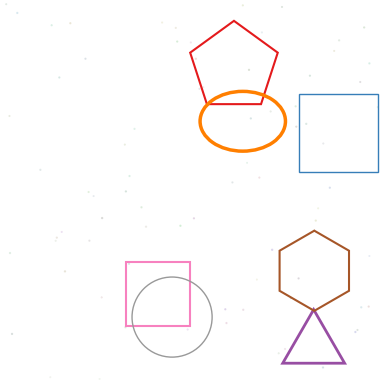[{"shape": "pentagon", "thickness": 1.5, "radius": 0.6, "center": [0.608, 0.826]}, {"shape": "square", "thickness": 1, "radius": 0.51, "center": [0.88, 0.655]}, {"shape": "triangle", "thickness": 2, "radius": 0.46, "center": [0.815, 0.103]}, {"shape": "oval", "thickness": 2.5, "radius": 0.55, "center": [0.631, 0.685]}, {"shape": "hexagon", "thickness": 1.5, "radius": 0.52, "center": [0.816, 0.297]}, {"shape": "square", "thickness": 1.5, "radius": 0.41, "center": [0.41, 0.237]}, {"shape": "circle", "thickness": 1, "radius": 0.52, "center": [0.447, 0.176]}]